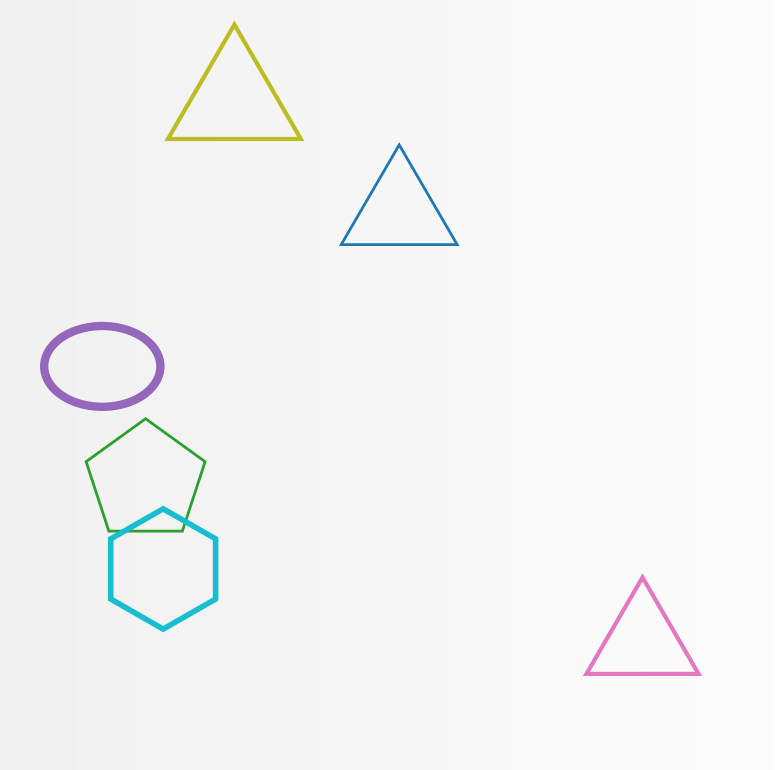[{"shape": "triangle", "thickness": 1, "radius": 0.43, "center": [0.515, 0.726]}, {"shape": "pentagon", "thickness": 1, "radius": 0.4, "center": [0.188, 0.376]}, {"shape": "oval", "thickness": 3, "radius": 0.37, "center": [0.132, 0.524]}, {"shape": "triangle", "thickness": 1.5, "radius": 0.42, "center": [0.829, 0.167]}, {"shape": "triangle", "thickness": 1.5, "radius": 0.5, "center": [0.302, 0.869]}, {"shape": "hexagon", "thickness": 2, "radius": 0.39, "center": [0.211, 0.261]}]